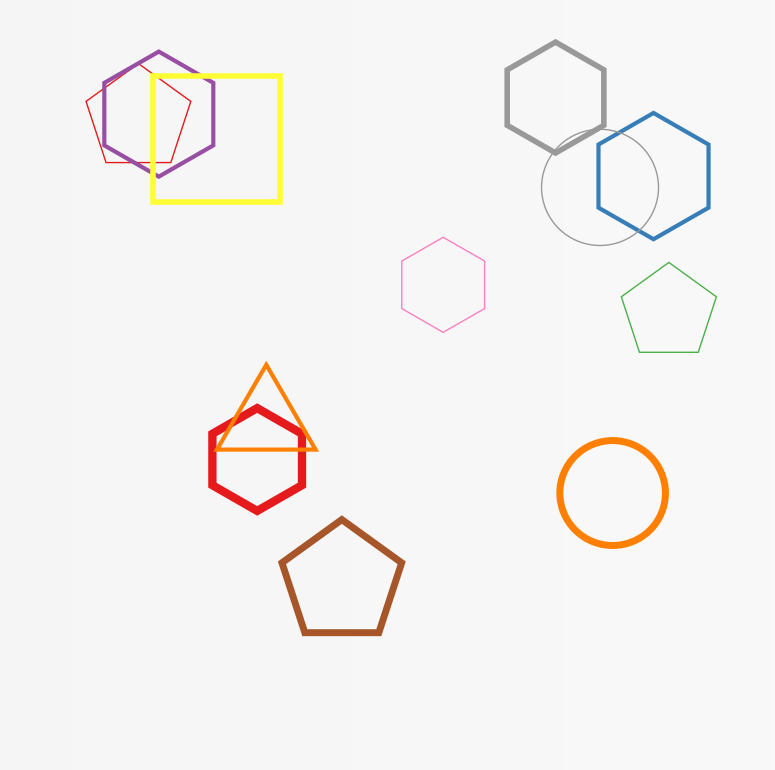[{"shape": "hexagon", "thickness": 3, "radius": 0.33, "center": [0.332, 0.403]}, {"shape": "pentagon", "thickness": 0.5, "radius": 0.36, "center": [0.179, 0.846]}, {"shape": "hexagon", "thickness": 1.5, "radius": 0.41, "center": [0.843, 0.771]}, {"shape": "pentagon", "thickness": 0.5, "radius": 0.32, "center": [0.863, 0.595]}, {"shape": "hexagon", "thickness": 1.5, "radius": 0.41, "center": [0.205, 0.852]}, {"shape": "triangle", "thickness": 1.5, "radius": 0.37, "center": [0.344, 0.453]}, {"shape": "circle", "thickness": 2.5, "radius": 0.34, "center": [0.79, 0.36]}, {"shape": "square", "thickness": 2, "radius": 0.41, "center": [0.28, 0.82]}, {"shape": "pentagon", "thickness": 2.5, "radius": 0.41, "center": [0.441, 0.244]}, {"shape": "hexagon", "thickness": 0.5, "radius": 0.31, "center": [0.572, 0.63]}, {"shape": "hexagon", "thickness": 2, "radius": 0.36, "center": [0.717, 0.873]}, {"shape": "circle", "thickness": 0.5, "radius": 0.38, "center": [0.774, 0.757]}]